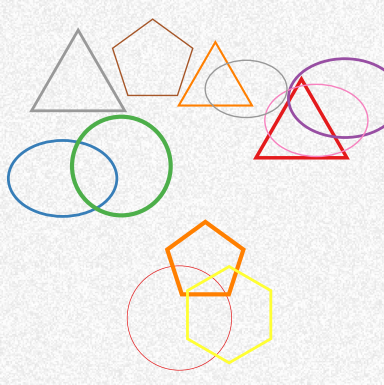[{"shape": "triangle", "thickness": 2.5, "radius": 0.68, "center": [0.783, 0.658]}, {"shape": "circle", "thickness": 0.5, "radius": 0.68, "center": [0.466, 0.174]}, {"shape": "oval", "thickness": 2, "radius": 0.7, "center": [0.163, 0.537]}, {"shape": "circle", "thickness": 3, "radius": 0.64, "center": [0.315, 0.569]}, {"shape": "oval", "thickness": 2, "radius": 0.73, "center": [0.895, 0.745]}, {"shape": "pentagon", "thickness": 3, "radius": 0.52, "center": [0.533, 0.32]}, {"shape": "triangle", "thickness": 1.5, "radius": 0.55, "center": [0.559, 0.781]}, {"shape": "hexagon", "thickness": 2, "radius": 0.63, "center": [0.595, 0.183]}, {"shape": "pentagon", "thickness": 1, "radius": 0.55, "center": [0.397, 0.841]}, {"shape": "oval", "thickness": 1, "radius": 0.67, "center": [0.822, 0.687]}, {"shape": "oval", "thickness": 1, "radius": 0.53, "center": [0.639, 0.769]}, {"shape": "triangle", "thickness": 2, "radius": 0.7, "center": [0.203, 0.782]}]